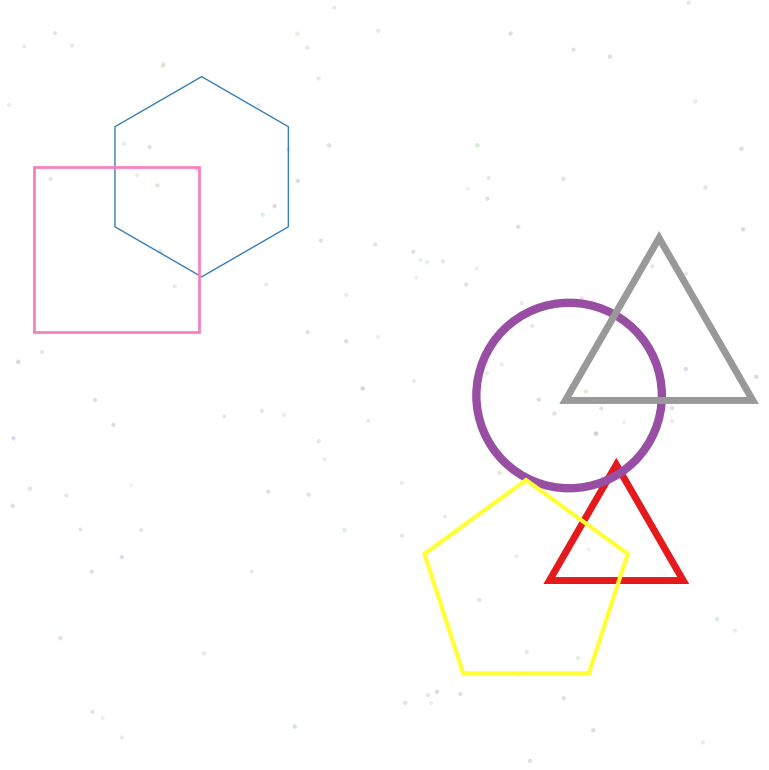[{"shape": "triangle", "thickness": 2.5, "radius": 0.5, "center": [0.8, 0.296]}, {"shape": "hexagon", "thickness": 0.5, "radius": 0.65, "center": [0.262, 0.77]}, {"shape": "circle", "thickness": 3, "radius": 0.6, "center": [0.739, 0.486]}, {"shape": "pentagon", "thickness": 1.5, "radius": 0.69, "center": [0.683, 0.238]}, {"shape": "square", "thickness": 1, "radius": 0.54, "center": [0.152, 0.676]}, {"shape": "triangle", "thickness": 2.5, "radius": 0.7, "center": [0.856, 0.55]}]